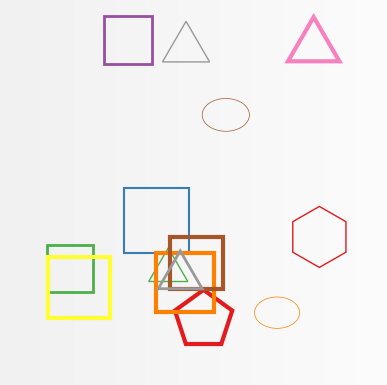[{"shape": "pentagon", "thickness": 3, "radius": 0.39, "center": [0.525, 0.169]}, {"shape": "hexagon", "thickness": 1, "radius": 0.4, "center": [0.824, 0.385]}, {"shape": "square", "thickness": 1.5, "radius": 0.42, "center": [0.405, 0.427]}, {"shape": "square", "thickness": 2, "radius": 0.3, "center": [0.181, 0.302]}, {"shape": "triangle", "thickness": 1, "radius": 0.29, "center": [0.434, 0.298]}, {"shape": "square", "thickness": 2, "radius": 0.31, "center": [0.33, 0.896]}, {"shape": "oval", "thickness": 0.5, "radius": 0.29, "center": [0.715, 0.188]}, {"shape": "square", "thickness": 3, "radius": 0.38, "center": [0.478, 0.266]}, {"shape": "square", "thickness": 3, "radius": 0.4, "center": [0.204, 0.254]}, {"shape": "oval", "thickness": 0.5, "radius": 0.3, "center": [0.583, 0.702]}, {"shape": "square", "thickness": 3, "radius": 0.34, "center": [0.507, 0.317]}, {"shape": "triangle", "thickness": 3, "radius": 0.38, "center": [0.81, 0.879]}, {"shape": "triangle", "thickness": 2, "radius": 0.33, "center": [0.465, 0.283]}, {"shape": "triangle", "thickness": 1, "radius": 0.35, "center": [0.48, 0.874]}]